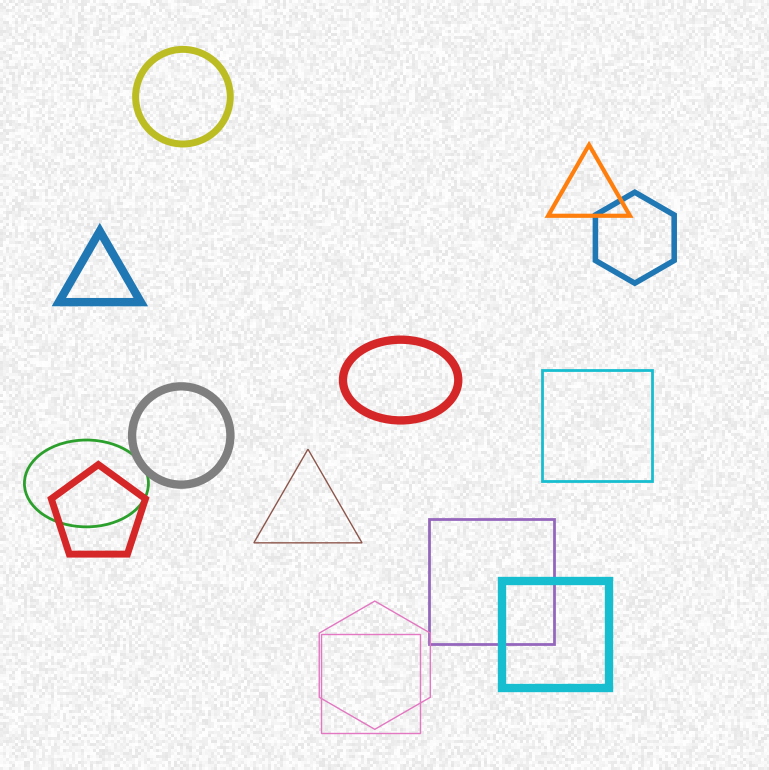[{"shape": "triangle", "thickness": 3, "radius": 0.31, "center": [0.13, 0.638]}, {"shape": "hexagon", "thickness": 2, "radius": 0.3, "center": [0.824, 0.691]}, {"shape": "triangle", "thickness": 1.5, "radius": 0.31, "center": [0.765, 0.75]}, {"shape": "oval", "thickness": 1, "radius": 0.4, "center": [0.112, 0.372]}, {"shape": "pentagon", "thickness": 2.5, "radius": 0.32, "center": [0.128, 0.332]}, {"shape": "oval", "thickness": 3, "radius": 0.37, "center": [0.52, 0.506]}, {"shape": "square", "thickness": 1, "radius": 0.41, "center": [0.638, 0.245]}, {"shape": "triangle", "thickness": 0.5, "radius": 0.41, "center": [0.4, 0.336]}, {"shape": "square", "thickness": 0.5, "radius": 0.32, "center": [0.482, 0.112]}, {"shape": "hexagon", "thickness": 0.5, "radius": 0.42, "center": [0.487, 0.136]}, {"shape": "circle", "thickness": 3, "radius": 0.32, "center": [0.235, 0.434]}, {"shape": "circle", "thickness": 2.5, "radius": 0.31, "center": [0.238, 0.874]}, {"shape": "square", "thickness": 1, "radius": 0.36, "center": [0.775, 0.447]}, {"shape": "square", "thickness": 3, "radius": 0.35, "center": [0.722, 0.176]}]